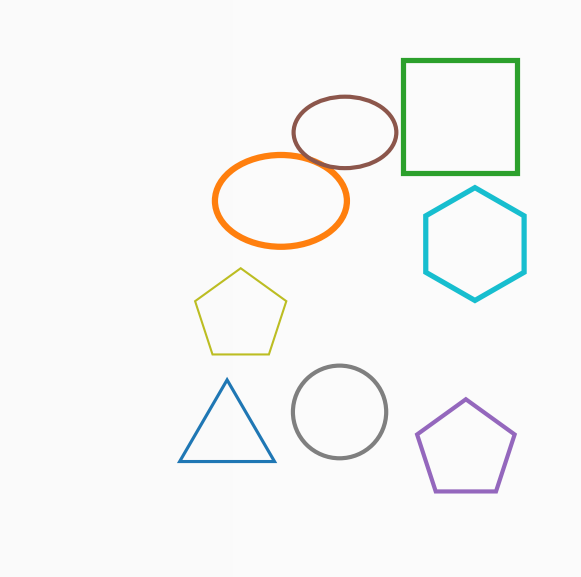[{"shape": "triangle", "thickness": 1.5, "radius": 0.47, "center": [0.391, 0.247]}, {"shape": "oval", "thickness": 3, "radius": 0.57, "center": [0.483, 0.651]}, {"shape": "square", "thickness": 2.5, "radius": 0.49, "center": [0.791, 0.797]}, {"shape": "pentagon", "thickness": 2, "radius": 0.44, "center": [0.801, 0.22]}, {"shape": "oval", "thickness": 2, "radius": 0.44, "center": [0.593, 0.77]}, {"shape": "circle", "thickness": 2, "radius": 0.4, "center": [0.584, 0.286]}, {"shape": "pentagon", "thickness": 1, "radius": 0.41, "center": [0.414, 0.452]}, {"shape": "hexagon", "thickness": 2.5, "radius": 0.49, "center": [0.817, 0.577]}]